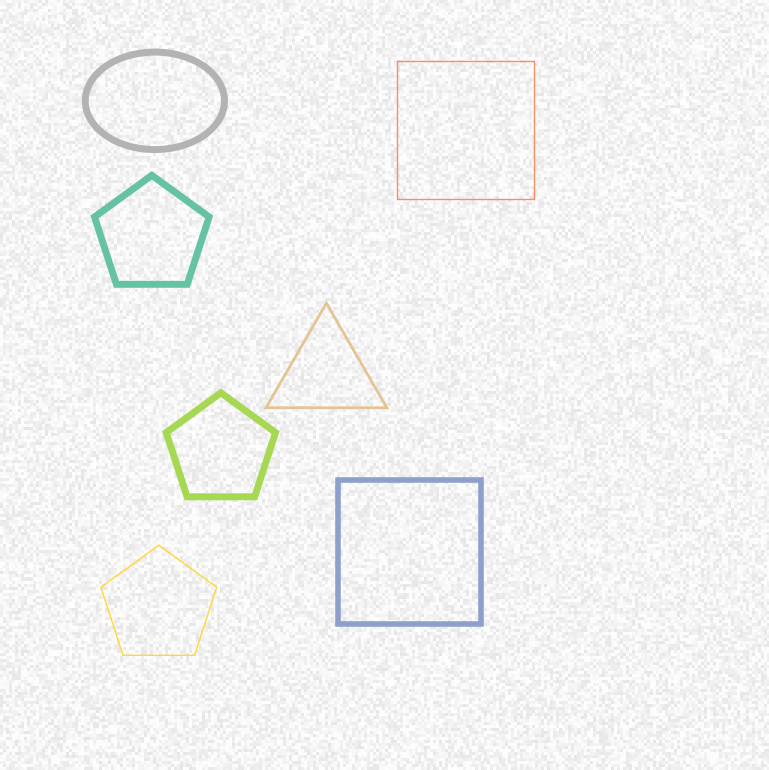[{"shape": "pentagon", "thickness": 2.5, "radius": 0.39, "center": [0.197, 0.694]}, {"shape": "square", "thickness": 0.5, "radius": 0.45, "center": [0.605, 0.831]}, {"shape": "square", "thickness": 2, "radius": 0.47, "center": [0.532, 0.283]}, {"shape": "pentagon", "thickness": 2.5, "radius": 0.37, "center": [0.287, 0.415]}, {"shape": "pentagon", "thickness": 0.5, "radius": 0.4, "center": [0.206, 0.213]}, {"shape": "triangle", "thickness": 1, "radius": 0.45, "center": [0.424, 0.516]}, {"shape": "oval", "thickness": 2.5, "radius": 0.45, "center": [0.201, 0.869]}]